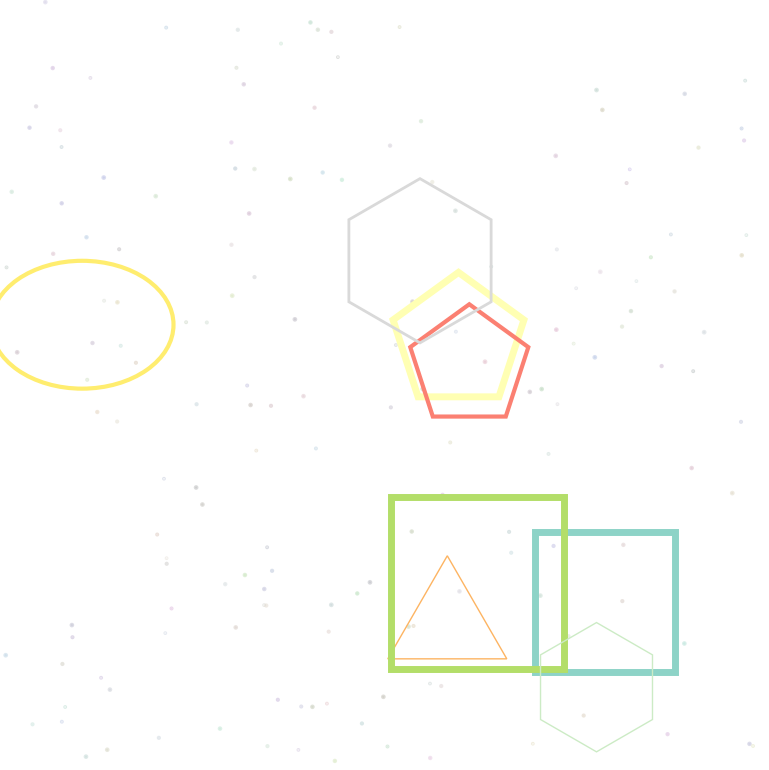[{"shape": "square", "thickness": 2.5, "radius": 0.46, "center": [0.786, 0.218]}, {"shape": "pentagon", "thickness": 2.5, "radius": 0.45, "center": [0.595, 0.557]}, {"shape": "pentagon", "thickness": 1.5, "radius": 0.4, "center": [0.609, 0.524]}, {"shape": "triangle", "thickness": 0.5, "radius": 0.45, "center": [0.581, 0.189]}, {"shape": "square", "thickness": 2.5, "radius": 0.56, "center": [0.621, 0.243]}, {"shape": "hexagon", "thickness": 1, "radius": 0.53, "center": [0.545, 0.661]}, {"shape": "hexagon", "thickness": 0.5, "radius": 0.42, "center": [0.775, 0.108]}, {"shape": "oval", "thickness": 1.5, "radius": 0.59, "center": [0.107, 0.578]}]